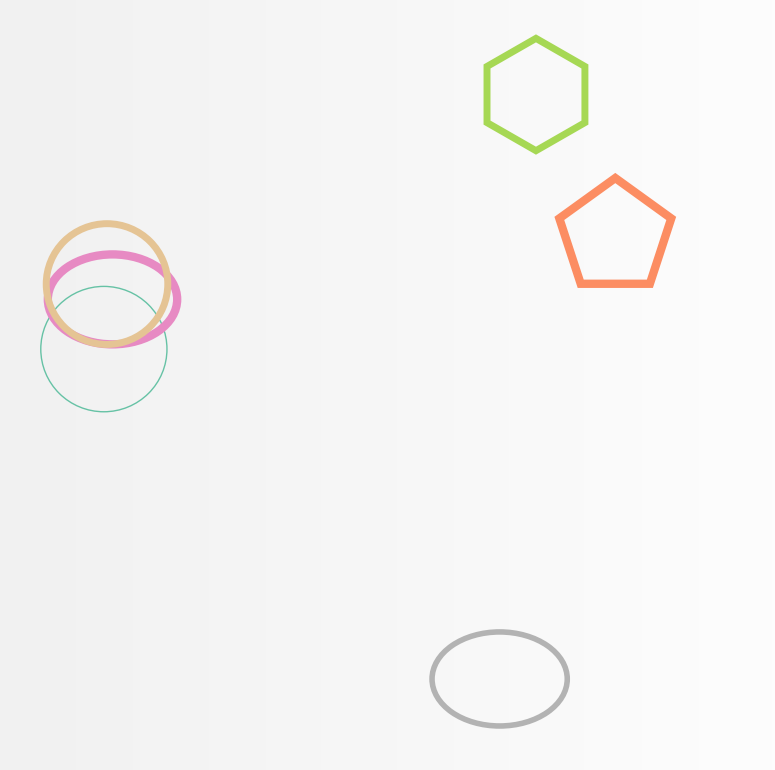[{"shape": "circle", "thickness": 0.5, "radius": 0.41, "center": [0.134, 0.547]}, {"shape": "pentagon", "thickness": 3, "radius": 0.38, "center": [0.794, 0.693]}, {"shape": "oval", "thickness": 3, "radius": 0.42, "center": [0.145, 0.611]}, {"shape": "hexagon", "thickness": 2.5, "radius": 0.36, "center": [0.692, 0.877]}, {"shape": "circle", "thickness": 2.5, "radius": 0.39, "center": [0.138, 0.631]}, {"shape": "oval", "thickness": 2, "radius": 0.44, "center": [0.645, 0.118]}]